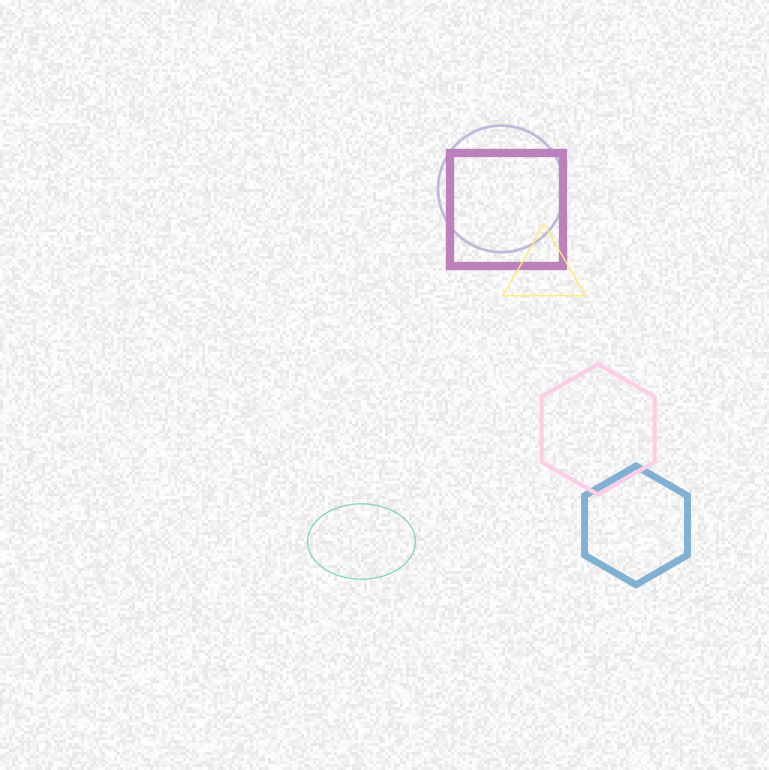[{"shape": "oval", "thickness": 0.5, "radius": 0.35, "center": [0.47, 0.297]}, {"shape": "circle", "thickness": 1, "radius": 0.41, "center": [0.651, 0.755]}, {"shape": "hexagon", "thickness": 2.5, "radius": 0.39, "center": [0.826, 0.318]}, {"shape": "hexagon", "thickness": 1.5, "radius": 0.42, "center": [0.777, 0.442]}, {"shape": "square", "thickness": 3, "radius": 0.36, "center": [0.658, 0.728]}, {"shape": "triangle", "thickness": 0.5, "radius": 0.31, "center": [0.707, 0.647]}]